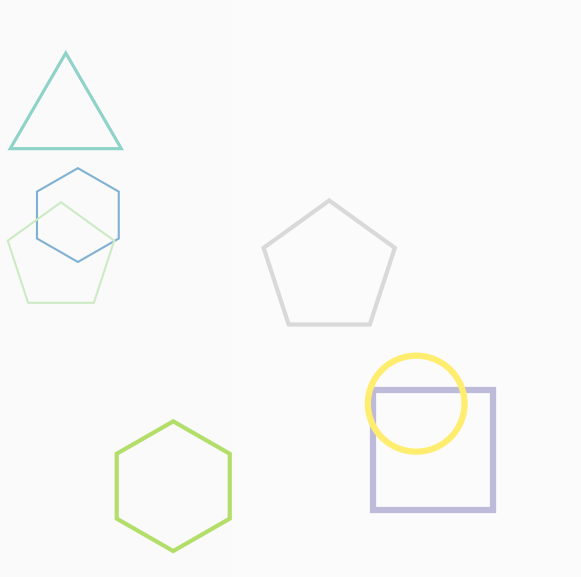[{"shape": "triangle", "thickness": 1.5, "radius": 0.55, "center": [0.113, 0.797]}, {"shape": "square", "thickness": 3, "radius": 0.52, "center": [0.745, 0.22]}, {"shape": "hexagon", "thickness": 1, "radius": 0.41, "center": [0.134, 0.627]}, {"shape": "hexagon", "thickness": 2, "radius": 0.56, "center": [0.298, 0.157]}, {"shape": "pentagon", "thickness": 2, "radius": 0.59, "center": [0.566, 0.533]}, {"shape": "pentagon", "thickness": 1, "radius": 0.48, "center": [0.105, 0.553]}, {"shape": "circle", "thickness": 3, "radius": 0.42, "center": [0.716, 0.3]}]